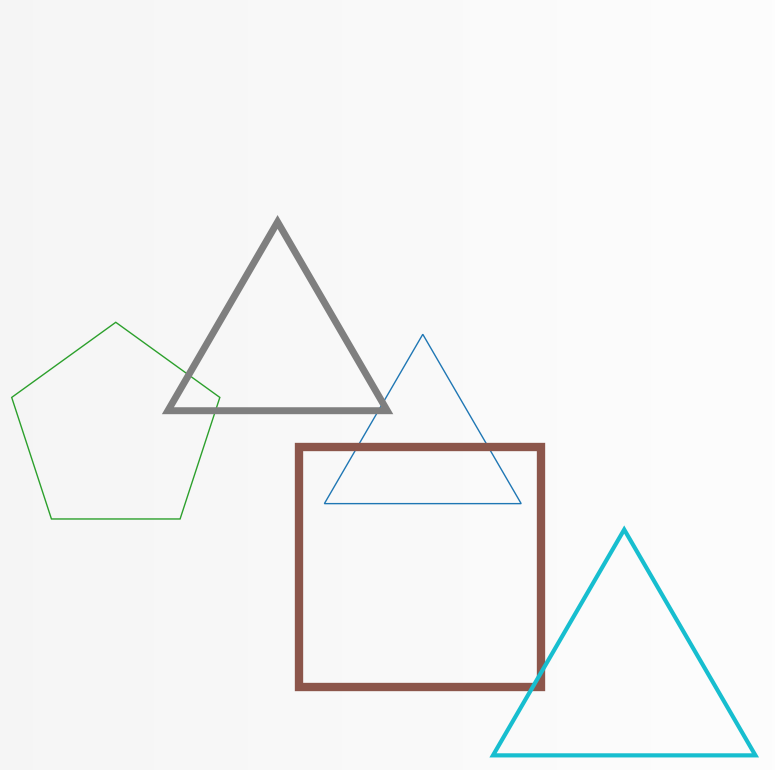[{"shape": "triangle", "thickness": 0.5, "radius": 0.73, "center": [0.546, 0.419]}, {"shape": "pentagon", "thickness": 0.5, "radius": 0.71, "center": [0.149, 0.44]}, {"shape": "square", "thickness": 3, "radius": 0.78, "center": [0.542, 0.264]}, {"shape": "triangle", "thickness": 2.5, "radius": 0.82, "center": [0.358, 0.548]}, {"shape": "triangle", "thickness": 1.5, "radius": 0.98, "center": [0.805, 0.117]}]